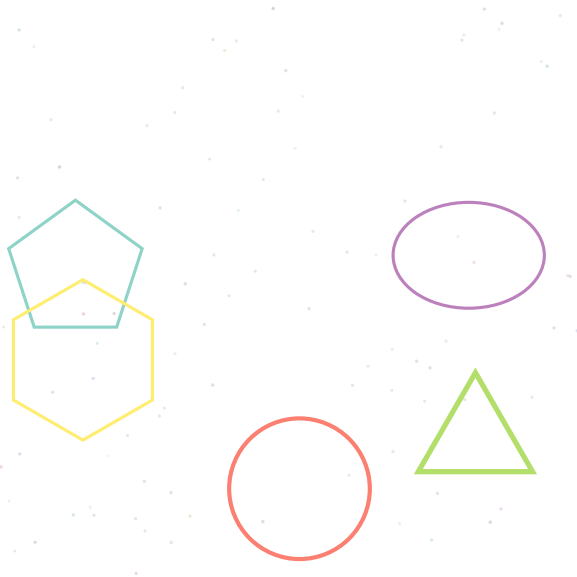[{"shape": "pentagon", "thickness": 1.5, "radius": 0.61, "center": [0.131, 0.531]}, {"shape": "circle", "thickness": 2, "radius": 0.61, "center": [0.519, 0.153]}, {"shape": "triangle", "thickness": 2.5, "radius": 0.57, "center": [0.823, 0.24]}, {"shape": "oval", "thickness": 1.5, "radius": 0.65, "center": [0.812, 0.557]}, {"shape": "hexagon", "thickness": 1.5, "radius": 0.69, "center": [0.144, 0.376]}]